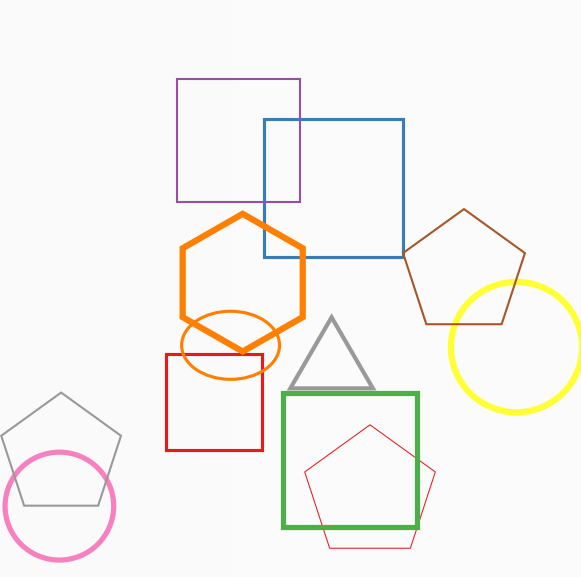[{"shape": "square", "thickness": 1.5, "radius": 0.41, "center": [0.368, 0.303]}, {"shape": "pentagon", "thickness": 0.5, "radius": 0.59, "center": [0.637, 0.145]}, {"shape": "square", "thickness": 1.5, "radius": 0.6, "center": [0.574, 0.674]}, {"shape": "square", "thickness": 2.5, "radius": 0.58, "center": [0.603, 0.203]}, {"shape": "square", "thickness": 1, "radius": 0.53, "center": [0.41, 0.756]}, {"shape": "oval", "thickness": 1.5, "radius": 0.42, "center": [0.397, 0.401]}, {"shape": "hexagon", "thickness": 3, "radius": 0.6, "center": [0.418, 0.51]}, {"shape": "circle", "thickness": 3, "radius": 0.56, "center": [0.889, 0.398]}, {"shape": "pentagon", "thickness": 1, "radius": 0.55, "center": [0.798, 0.527]}, {"shape": "circle", "thickness": 2.5, "radius": 0.47, "center": [0.102, 0.123]}, {"shape": "triangle", "thickness": 2, "radius": 0.41, "center": [0.57, 0.368]}, {"shape": "pentagon", "thickness": 1, "radius": 0.54, "center": [0.105, 0.211]}]